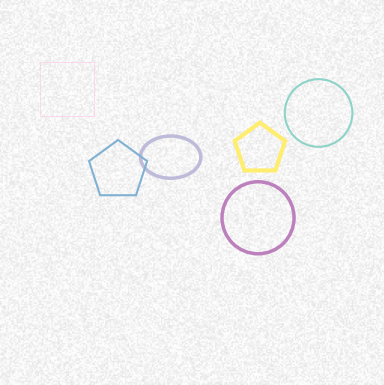[{"shape": "circle", "thickness": 1.5, "radius": 0.44, "center": [0.827, 0.707]}, {"shape": "oval", "thickness": 2.5, "radius": 0.39, "center": [0.443, 0.592]}, {"shape": "pentagon", "thickness": 1.5, "radius": 0.4, "center": [0.307, 0.557]}, {"shape": "square", "thickness": 0.5, "radius": 0.35, "center": [0.173, 0.769]}, {"shape": "circle", "thickness": 2.5, "radius": 0.47, "center": [0.67, 0.434]}, {"shape": "pentagon", "thickness": 3, "radius": 0.34, "center": [0.675, 0.613]}]